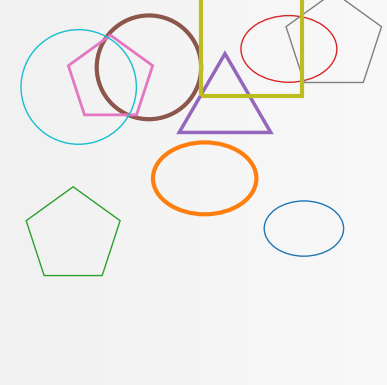[{"shape": "oval", "thickness": 1, "radius": 0.51, "center": [0.784, 0.406]}, {"shape": "oval", "thickness": 3, "radius": 0.67, "center": [0.528, 0.537]}, {"shape": "pentagon", "thickness": 1, "radius": 0.64, "center": [0.189, 0.387]}, {"shape": "oval", "thickness": 1, "radius": 0.62, "center": [0.746, 0.873]}, {"shape": "triangle", "thickness": 2.5, "radius": 0.68, "center": [0.581, 0.724]}, {"shape": "circle", "thickness": 3, "radius": 0.67, "center": [0.384, 0.825]}, {"shape": "pentagon", "thickness": 2, "radius": 0.57, "center": [0.285, 0.794]}, {"shape": "pentagon", "thickness": 1, "radius": 0.65, "center": [0.861, 0.891]}, {"shape": "square", "thickness": 3, "radius": 0.65, "center": [0.65, 0.882]}, {"shape": "circle", "thickness": 1, "radius": 0.74, "center": [0.203, 0.774]}]